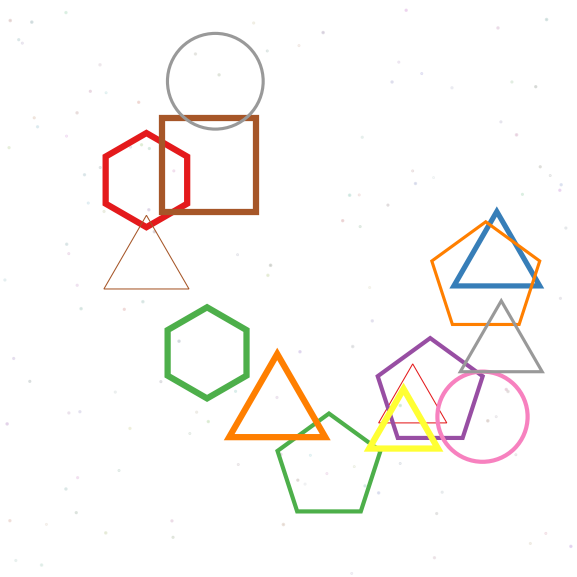[{"shape": "hexagon", "thickness": 3, "radius": 0.41, "center": [0.254, 0.687]}, {"shape": "triangle", "thickness": 0.5, "radius": 0.34, "center": [0.715, 0.301]}, {"shape": "triangle", "thickness": 2.5, "radius": 0.43, "center": [0.86, 0.547]}, {"shape": "pentagon", "thickness": 2, "radius": 0.47, "center": [0.57, 0.189]}, {"shape": "hexagon", "thickness": 3, "radius": 0.39, "center": [0.359, 0.388]}, {"shape": "pentagon", "thickness": 2, "radius": 0.48, "center": [0.745, 0.318]}, {"shape": "pentagon", "thickness": 1.5, "radius": 0.49, "center": [0.841, 0.517]}, {"shape": "triangle", "thickness": 3, "radius": 0.48, "center": [0.48, 0.29]}, {"shape": "triangle", "thickness": 3, "radius": 0.34, "center": [0.699, 0.257]}, {"shape": "square", "thickness": 3, "radius": 0.41, "center": [0.362, 0.714]}, {"shape": "triangle", "thickness": 0.5, "radius": 0.43, "center": [0.254, 0.541]}, {"shape": "circle", "thickness": 2, "radius": 0.39, "center": [0.836, 0.278]}, {"shape": "triangle", "thickness": 1.5, "radius": 0.41, "center": [0.868, 0.396]}, {"shape": "circle", "thickness": 1.5, "radius": 0.41, "center": [0.373, 0.858]}]